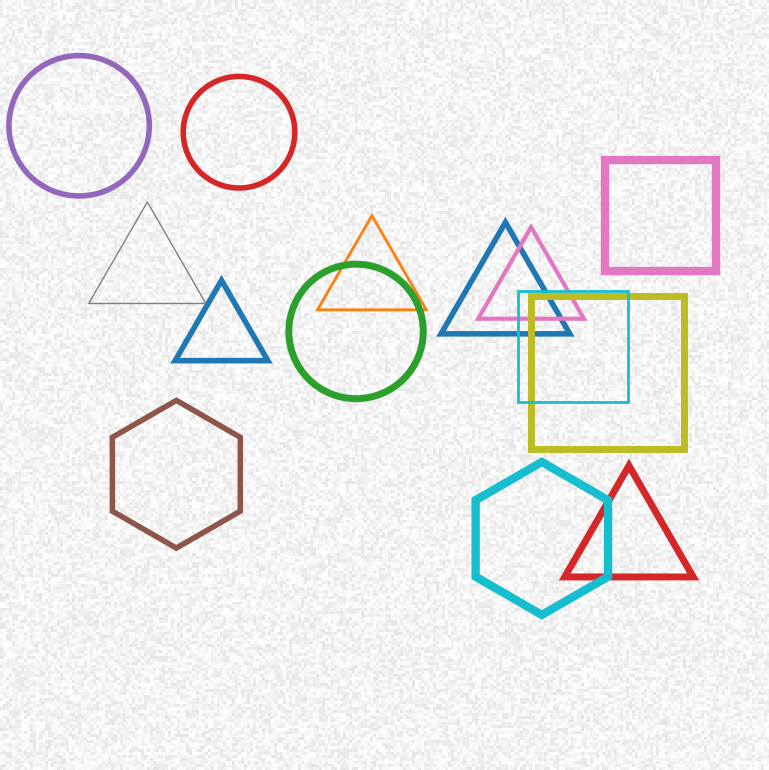[{"shape": "triangle", "thickness": 2, "radius": 0.35, "center": [0.288, 0.566]}, {"shape": "triangle", "thickness": 2, "radius": 0.48, "center": [0.656, 0.615]}, {"shape": "triangle", "thickness": 1, "radius": 0.41, "center": [0.483, 0.638]}, {"shape": "circle", "thickness": 2.5, "radius": 0.44, "center": [0.462, 0.57]}, {"shape": "circle", "thickness": 2, "radius": 0.36, "center": [0.31, 0.828]}, {"shape": "triangle", "thickness": 2.5, "radius": 0.48, "center": [0.817, 0.299]}, {"shape": "circle", "thickness": 2, "radius": 0.46, "center": [0.103, 0.837]}, {"shape": "hexagon", "thickness": 2, "radius": 0.48, "center": [0.229, 0.384]}, {"shape": "square", "thickness": 3, "radius": 0.36, "center": [0.857, 0.72]}, {"shape": "triangle", "thickness": 1.5, "radius": 0.4, "center": [0.69, 0.626]}, {"shape": "triangle", "thickness": 0.5, "radius": 0.44, "center": [0.191, 0.65]}, {"shape": "square", "thickness": 2.5, "radius": 0.5, "center": [0.789, 0.516]}, {"shape": "square", "thickness": 1, "radius": 0.36, "center": [0.744, 0.55]}, {"shape": "hexagon", "thickness": 3, "radius": 0.5, "center": [0.704, 0.301]}]